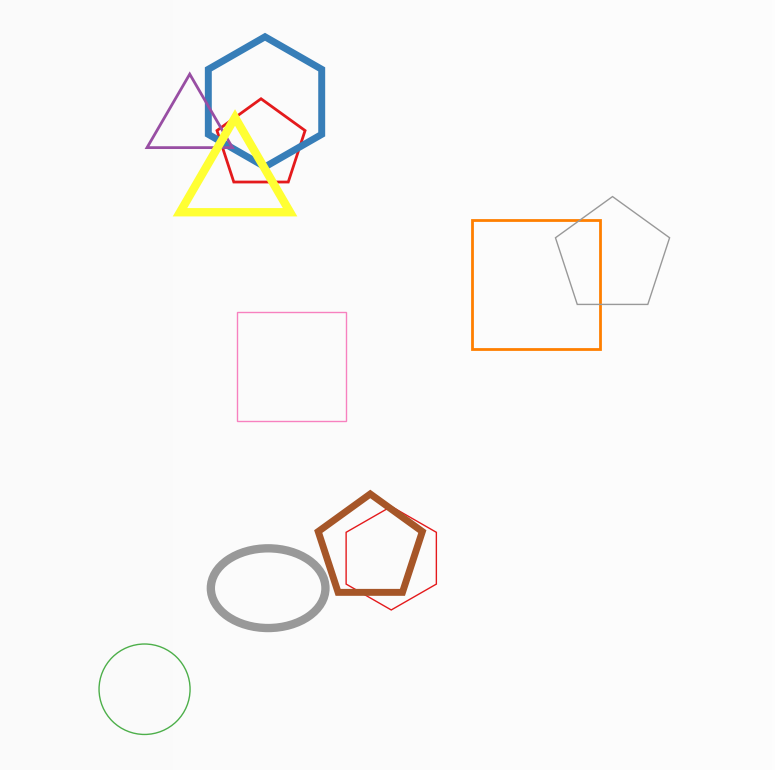[{"shape": "hexagon", "thickness": 0.5, "radius": 0.34, "center": [0.505, 0.275]}, {"shape": "pentagon", "thickness": 1, "radius": 0.3, "center": [0.337, 0.812]}, {"shape": "hexagon", "thickness": 2.5, "radius": 0.42, "center": [0.342, 0.868]}, {"shape": "circle", "thickness": 0.5, "radius": 0.29, "center": [0.187, 0.105]}, {"shape": "triangle", "thickness": 1, "radius": 0.32, "center": [0.245, 0.84]}, {"shape": "square", "thickness": 1, "radius": 0.42, "center": [0.692, 0.63]}, {"shape": "triangle", "thickness": 3, "radius": 0.41, "center": [0.303, 0.765]}, {"shape": "pentagon", "thickness": 2.5, "radius": 0.35, "center": [0.478, 0.288]}, {"shape": "square", "thickness": 0.5, "radius": 0.35, "center": [0.376, 0.524]}, {"shape": "oval", "thickness": 3, "radius": 0.37, "center": [0.346, 0.236]}, {"shape": "pentagon", "thickness": 0.5, "radius": 0.39, "center": [0.79, 0.667]}]